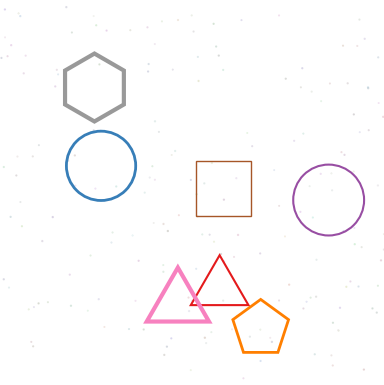[{"shape": "triangle", "thickness": 1.5, "radius": 0.43, "center": [0.57, 0.251]}, {"shape": "circle", "thickness": 2, "radius": 0.45, "center": [0.262, 0.569]}, {"shape": "circle", "thickness": 1.5, "radius": 0.46, "center": [0.854, 0.48]}, {"shape": "pentagon", "thickness": 2, "radius": 0.38, "center": [0.677, 0.146]}, {"shape": "square", "thickness": 1, "radius": 0.36, "center": [0.581, 0.511]}, {"shape": "triangle", "thickness": 3, "radius": 0.47, "center": [0.462, 0.212]}, {"shape": "hexagon", "thickness": 3, "radius": 0.44, "center": [0.245, 0.773]}]